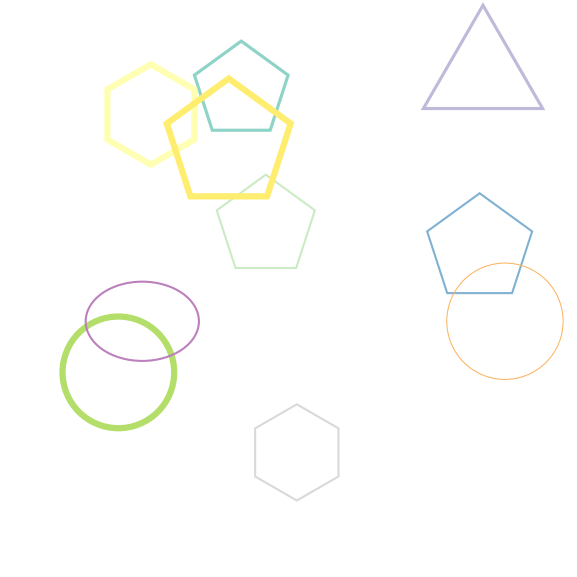[{"shape": "pentagon", "thickness": 1.5, "radius": 0.43, "center": [0.418, 0.843]}, {"shape": "hexagon", "thickness": 3, "radius": 0.43, "center": [0.261, 0.801]}, {"shape": "triangle", "thickness": 1.5, "radius": 0.6, "center": [0.836, 0.871]}, {"shape": "pentagon", "thickness": 1, "radius": 0.48, "center": [0.831, 0.569]}, {"shape": "circle", "thickness": 0.5, "radius": 0.5, "center": [0.874, 0.443]}, {"shape": "circle", "thickness": 3, "radius": 0.48, "center": [0.205, 0.354]}, {"shape": "hexagon", "thickness": 1, "radius": 0.42, "center": [0.514, 0.216]}, {"shape": "oval", "thickness": 1, "radius": 0.49, "center": [0.246, 0.443]}, {"shape": "pentagon", "thickness": 1, "radius": 0.45, "center": [0.46, 0.607]}, {"shape": "pentagon", "thickness": 3, "radius": 0.56, "center": [0.396, 0.75]}]